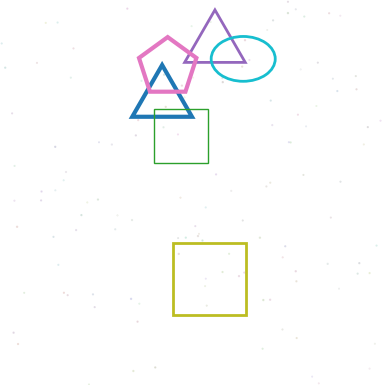[{"shape": "triangle", "thickness": 3, "radius": 0.45, "center": [0.421, 0.741]}, {"shape": "square", "thickness": 1, "radius": 0.35, "center": [0.469, 0.647]}, {"shape": "triangle", "thickness": 2, "radius": 0.45, "center": [0.558, 0.883]}, {"shape": "pentagon", "thickness": 3, "radius": 0.39, "center": [0.436, 0.825]}, {"shape": "square", "thickness": 2, "radius": 0.47, "center": [0.545, 0.275]}, {"shape": "oval", "thickness": 2, "radius": 0.42, "center": [0.632, 0.847]}]